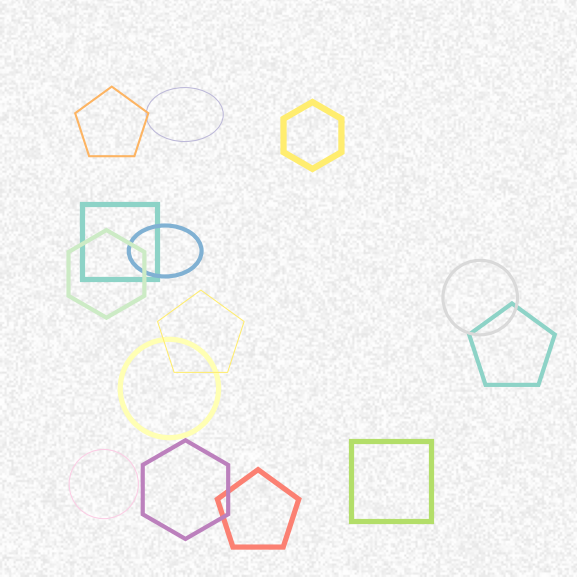[{"shape": "square", "thickness": 2.5, "radius": 0.32, "center": [0.207, 0.581]}, {"shape": "pentagon", "thickness": 2, "radius": 0.39, "center": [0.887, 0.396]}, {"shape": "circle", "thickness": 2.5, "radius": 0.43, "center": [0.293, 0.326]}, {"shape": "oval", "thickness": 0.5, "radius": 0.33, "center": [0.32, 0.801]}, {"shape": "pentagon", "thickness": 2.5, "radius": 0.37, "center": [0.447, 0.112]}, {"shape": "oval", "thickness": 2, "radius": 0.32, "center": [0.286, 0.565]}, {"shape": "pentagon", "thickness": 1, "radius": 0.33, "center": [0.194, 0.783]}, {"shape": "square", "thickness": 2.5, "radius": 0.35, "center": [0.677, 0.166]}, {"shape": "circle", "thickness": 0.5, "radius": 0.3, "center": [0.18, 0.161]}, {"shape": "circle", "thickness": 1.5, "radius": 0.32, "center": [0.832, 0.484]}, {"shape": "hexagon", "thickness": 2, "radius": 0.43, "center": [0.321, 0.151]}, {"shape": "hexagon", "thickness": 2, "radius": 0.38, "center": [0.184, 0.525]}, {"shape": "hexagon", "thickness": 3, "radius": 0.29, "center": [0.541, 0.765]}, {"shape": "pentagon", "thickness": 0.5, "radius": 0.39, "center": [0.348, 0.418]}]